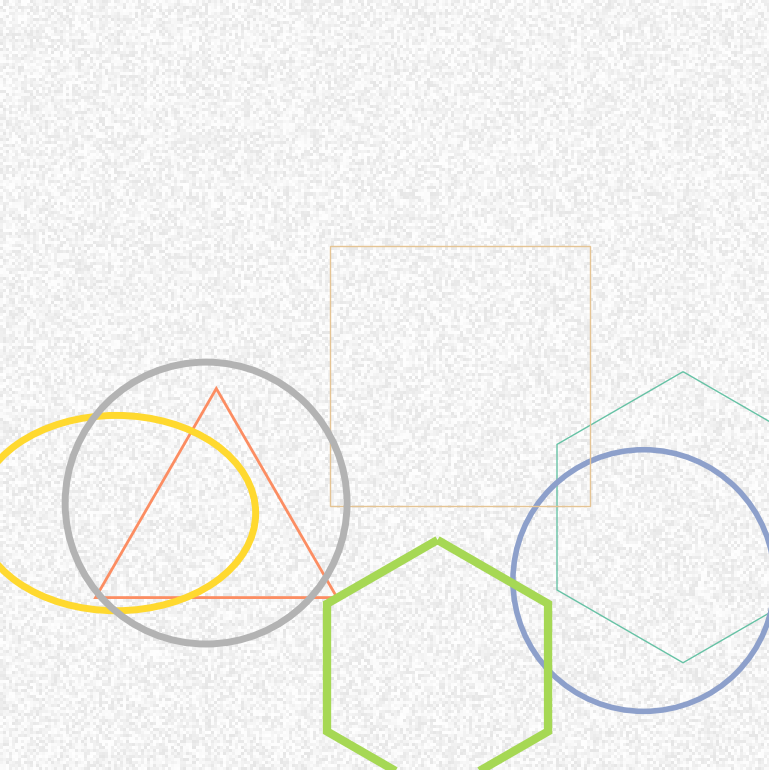[{"shape": "hexagon", "thickness": 0.5, "radius": 0.95, "center": [0.887, 0.328]}, {"shape": "triangle", "thickness": 1, "radius": 0.91, "center": [0.281, 0.314]}, {"shape": "circle", "thickness": 2, "radius": 0.85, "center": [0.836, 0.246]}, {"shape": "hexagon", "thickness": 3, "radius": 0.83, "center": [0.568, 0.133]}, {"shape": "oval", "thickness": 2.5, "radius": 0.91, "center": [0.151, 0.334]}, {"shape": "square", "thickness": 0.5, "radius": 0.85, "center": [0.598, 0.512]}, {"shape": "circle", "thickness": 2.5, "radius": 0.92, "center": [0.268, 0.347]}]